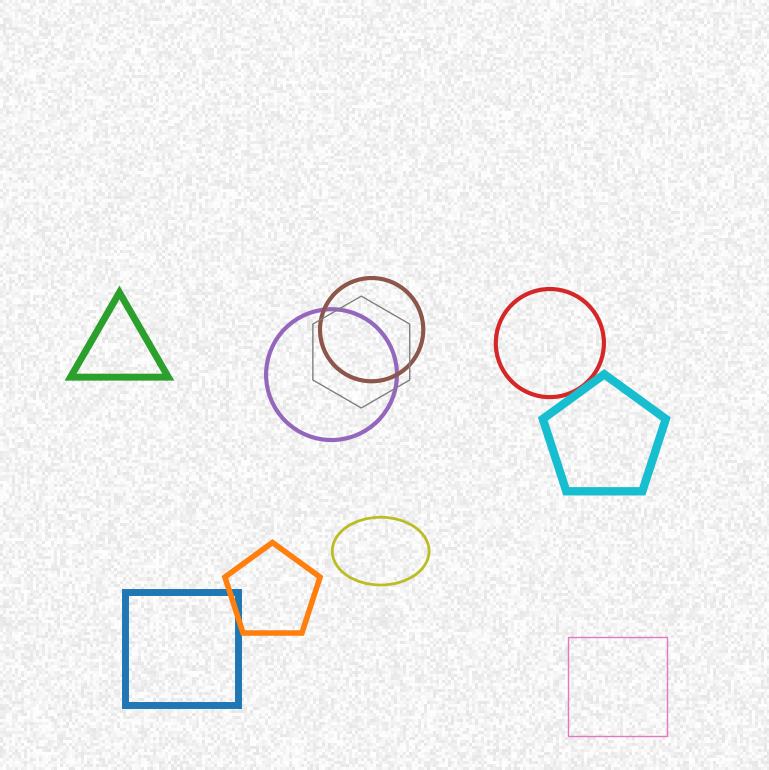[{"shape": "square", "thickness": 2.5, "radius": 0.37, "center": [0.236, 0.158]}, {"shape": "pentagon", "thickness": 2, "radius": 0.32, "center": [0.354, 0.23]}, {"shape": "triangle", "thickness": 2.5, "radius": 0.37, "center": [0.155, 0.547]}, {"shape": "circle", "thickness": 1.5, "radius": 0.35, "center": [0.714, 0.554]}, {"shape": "circle", "thickness": 1.5, "radius": 0.42, "center": [0.431, 0.513]}, {"shape": "circle", "thickness": 1.5, "radius": 0.34, "center": [0.483, 0.572]}, {"shape": "square", "thickness": 0.5, "radius": 0.32, "center": [0.802, 0.108]}, {"shape": "hexagon", "thickness": 0.5, "radius": 0.36, "center": [0.469, 0.543]}, {"shape": "oval", "thickness": 1, "radius": 0.31, "center": [0.494, 0.284]}, {"shape": "pentagon", "thickness": 3, "radius": 0.42, "center": [0.785, 0.43]}]